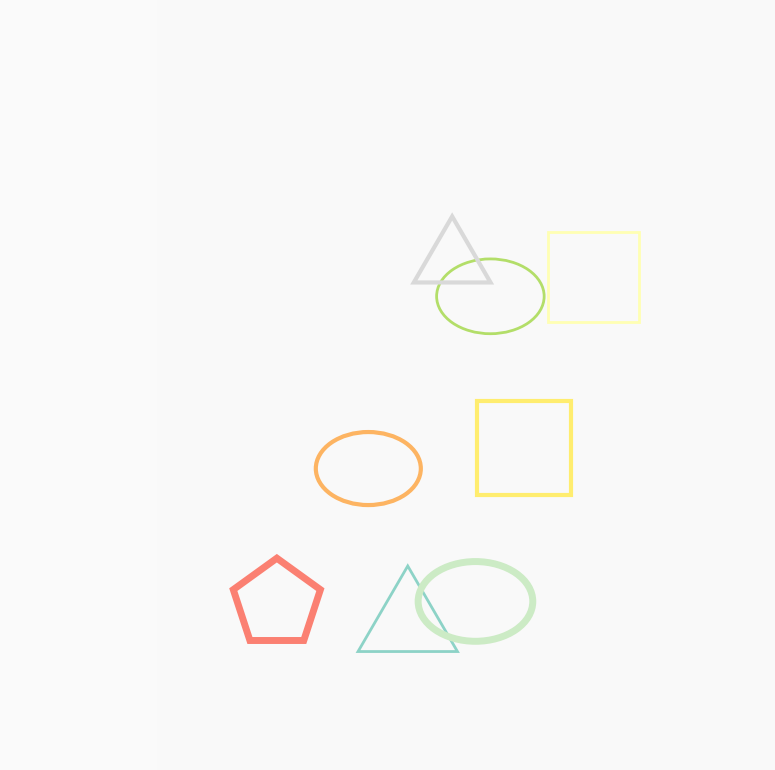[{"shape": "triangle", "thickness": 1, "radius": 0.37, "center": [0.526, 0.191]}, {"shape": "square", "thickness": 1, "radius": 0.29, "center": [0.766, 0.64]}, {"shape": "pentagon", "thickness": 2.5, "radius": 0.3, "center": [0.357, 0.216]}, {"shape": "oval", "thickness": 1.5, "radius": 0.34, "center": [0.475, 0.391]}, {"shape": "oval", "thickness": 1, "radius": 0.35, "center": [0.633, 0.615]}, {"shape": "triangle", "thickness": 1.5, "radius": 0.29, "center": [0.583, 0.662]}, {"shape": "oval", "thickness": 2.5, "radius": 0.37, "center": [0.613, 0.219]}, {"shape": "square", "thickness": 1.5, "radius": 0.31, "center": [0.676, 0.418]}]